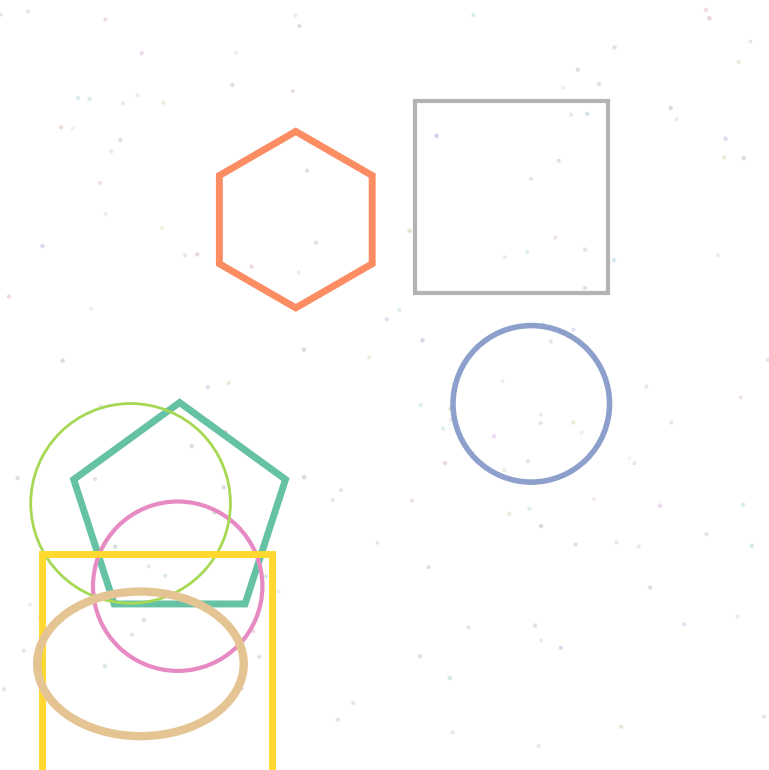[{"shape": "pentagon", "thickness": 2.5, "radius": 0.72, "center": [0.233, 0.333]}, {"shape": "hexagon", "thickness": 2.5, "radius": 0.57, "center": [0.384, 0.715]}, {"shape": "circle", "thickness": 2, "radius": 0.51, "center": [0.69, 0.476]}, {"shape": "circle", "thickness": 1.5, "radius": 0.55, "center": [0.231, 0.239]}, {"shape": "circle", "thickness": 1, "radius": 0.65, "center": [0.17, 0.346]}, {"shape": "square", "thickness": 2.5, "radius": 0.75, "center": [0.204, 0.132]}, {"shape": "oval", "thickness": 3, "radius": 0.67, "center": [0.182, 0.138]}, {"shape": "square", "thickness": 1.5, "radius": 0.62, "center": [0.665, 0.744]}]